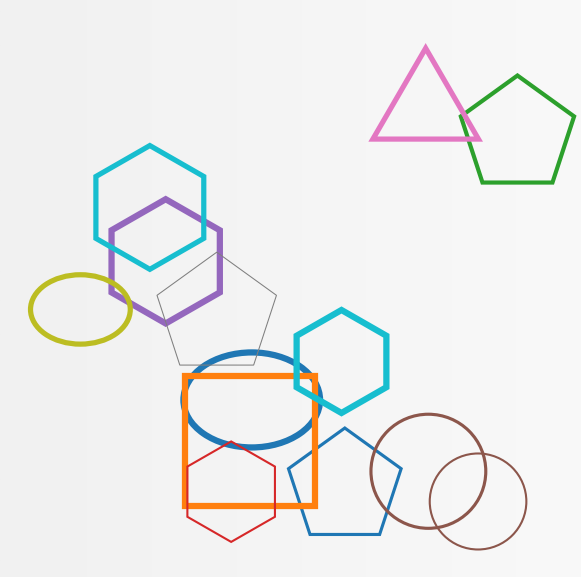[{"shape": "oval", "thickness": 3, "radius": 0.59, "center": [0.433, 0.307]}, {"shape": "pentagon", "thickness": 1.5, "radius": 0.51, "center": [0.593, 0.156]}, {"shape": "square", "thickness": 3, "radius": 0.56, "center": [0.43, 0.235]}, {"shape": "pentagon", "thickness": 2, "radius": 0.51, "center": [0.89, 0.766]}, {"shape": "hexagon", "thickness": 1, "radius": 0.43, "center": [0.398, 0.148]}, {"shape": "hexagon", "thickness": 3, "radius": 0.54, "center": [0.285, 0.547]}, {"shape": "circle", "thickness": 1, "radius": 0.42, "center": [0.822, 0.131]}, {"shape": "circle", "thickness": 1.5, "radius": 0.49, "center": [0.737, 0.183]}, {"shape": "triangle", "thickness": 2.5, "radius": 0.52, "center": [0.732, 0.811]}, {"shape": "pentagon", "thickness": 0.5, "radius": 0.54, "center": [0.373, 0.454]}, {"shape": "oval", "thickness": 2.5, "radius": 0.43, "center": [0.138, 0.463]}, {"shape": "hexagon", "thickness": 3, "radius": 0.45, "center": [0.588, 0.373]}, {"shape": "hexagon", "thickness": 2.5, "radius": 0.54, "center": [0.258, 0.64]}]